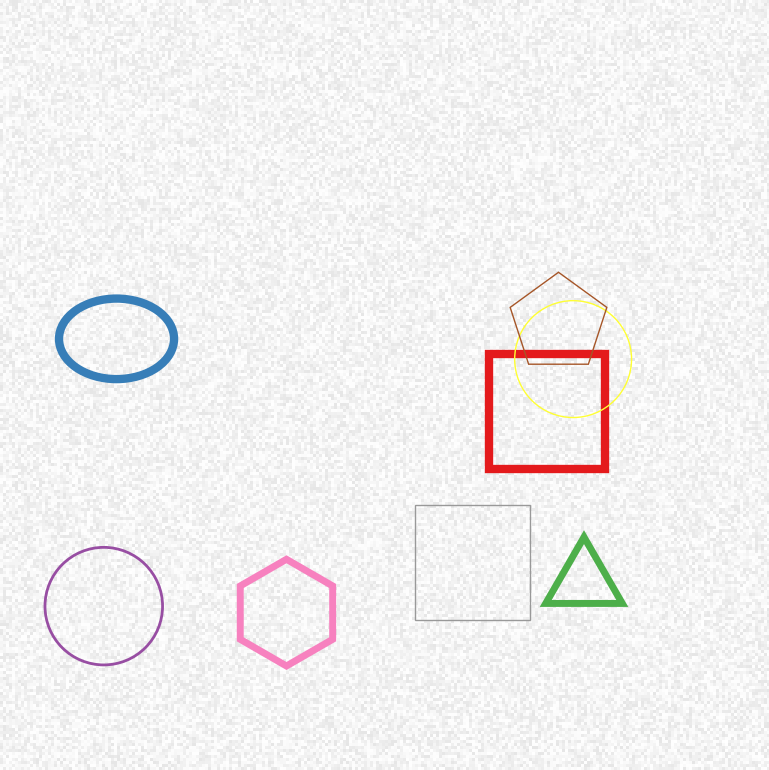[{"shape": "square", "thickness": 3, "radius": 0.38, "center": [0.711, 0.466]}, {"shape": "oval", "thickness": 3, "radius": 0.37, "center": [0.151, 0.56]}, {"shape": "triangle", "thickness": 2.5, "radius": 0.29, "center": [0.758, 0.245]}, {"shape": "circle", "thickness": 1, "radius": 0.38, "center": [0.135, 0.213]}, {"shape": "circle", "thickness": 0.5, "radius": 0.38, "center": [0.744, 0.534]}, {"shape": "pentagon", "thickness": 0.5, "radius": 0.33, "center": [0.725, 0.58]}, {"shape": "hexagon", "thickness": 2.5, "radius": 0.35, "center": [0.372, 0.204]}, {"shape": "square", "thickness": 0.5, "radius": 0.37, "center": [0.613, 0.269]}]